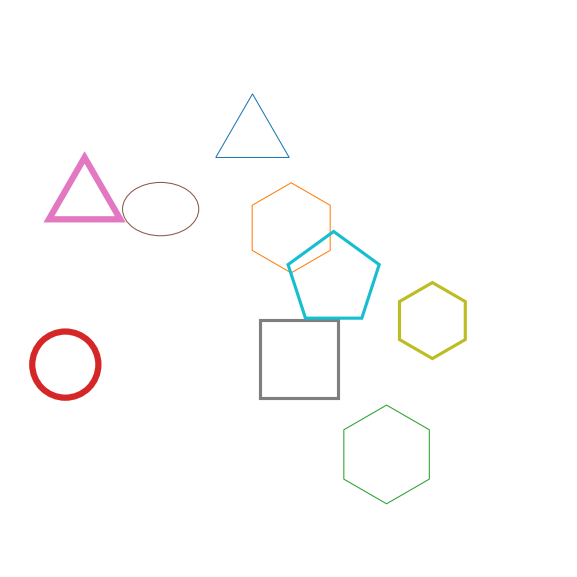[{"shape": "triangle", "thickness": 0.5, "radius": 0.37, "center": [0.437, 0.763]}, {"shape": "hexagon", "thickness": 0.5, "radius": 0.39, "center": [0.504, 0.605]}, {"shape": "hexagon", "thickness": 0.5, "radius": 0.43, "center": [0.669, 0.212]}, {"shape": "circle", "thickness": 3, "radius": 0.29, "center": [0.113, 0.368]}, {"shape": "oval", "thickness": 0.5, "radius": 0.33, "center": [0.278, 0.637]}, {"shape": "triangle", "thickness": 3, "radius": 0.36, "center": [0.146, 0.655]}, {"shape": "square", "thickness": 1.5, "radius": 0.34, "center": [0.517, 0.378]}, {"shape": "hexagon", "thickness": 1.5, "radius": 0.33, "center": [0.749, 0.444]}, {"shape": "pentagon", "thickness": 1.5, "radius": 0.41, "center": [0.578, 0.515]}]